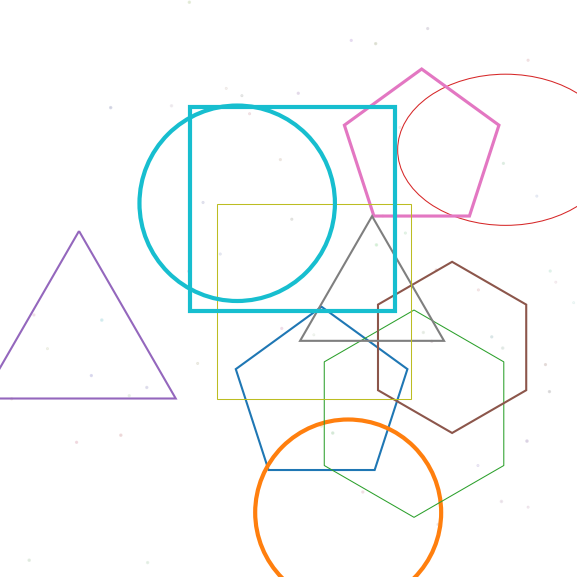[{"shape": "pentagon", "thickness": 1, "radius": 0.78, "center": [0.557, 0.312]}, {"shape": "circle", "thickness": 2, "radius": 0.81, "center": [0.603, 0.112]}, {"shape": "hexagon", "thickness": 0.5, "radius": 0.9, "center": [0.717, 0.283]}, {"shape": "oval", "thickness": 0.5, "radius": 0.93, "center": [0.876, 0.74]}, {"shape": "triangle", "thickness": 1, "radius": 0.97, "center": [0.137, 0.406]}, {"shape": "hexagon", "thickness": 1, "radius": 0.74, "center": [0.783, 0.398]}, {"shape": "pentagon", "thickness": 1.5, "radius": 0.7, "center": [0.73, 0.739]}, {"shape": "triangle", "thickness": 1, "radius": 0.72, "center": [0.644, 0.481]}, {"shape": "square", "thickness": 0.5, "radius": 0.84, "center": [0.544, 0.477]}, {"shape": "circle", "thickness": 2, "radius": 0.85, "center": [0.411, 0.647]}, {"shape": "square", "thickness": 2, "radius": 0.88, "center": [0.507, 0.637]}]